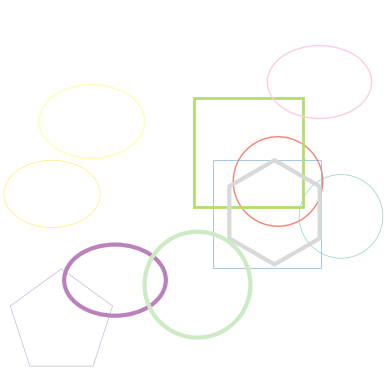[{"shape": "circle", "thickness": 0.5, "radius": 0.54, "center": [0.886, 0.438]}, {"shape": "oval", "thickness": 1, "radius": 0.68, "center": [0.239, 0.685]}, {"shape": "pentagon", "thickness": 0.5, "radius": 0.7, "center": [0.16, 0.162]}, {"shape": "circle", "thickness": 1, "radius": 0.58, "center": [0.722, 0.529]}, {"shape": "square", "thickness": 0.5, "radius": 0.7, "center": [0.694, 0.444]}, {"shape": "square", "thickness": 2, "radius": 0.71, "center": [0.645, 0.605]}, {"shape": "oval", "thickness": 1, "radius": 0.68, "center": [0.83, 0.787]}, {"shape": "hexagon", "thickness": 3, "radius": 0.68, "center": [0.713, 0.448]}, {"shape": "oval", "thickness": 3, "radius": 0.66, "center": [0.299, 0.272]}, {"shape": "circle", "thickness": 3, "radius": 0.69, "center": [0.513, 0.261]}, {"shape": "oval", "thickness": 0.5, "radius": 0.62, "center": [0.135, 0.496]}]